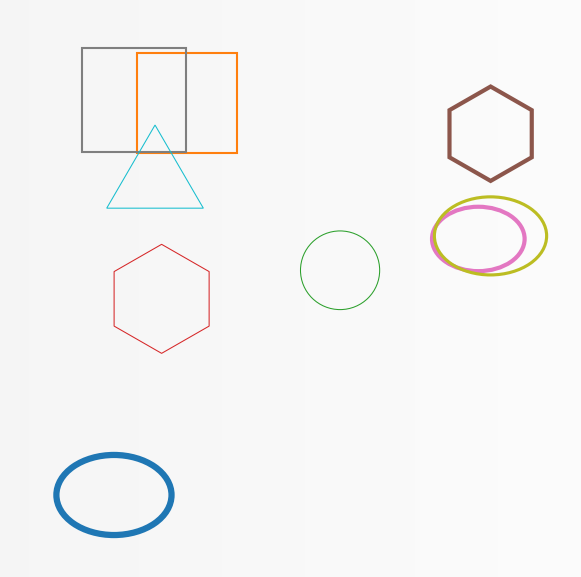[{"shape": "oval", "thickness": 3, "radius": 0.5, "center": [0.196, 0.142]}, {"shape": "square", "thickness": 1, "radius": 0.43, "center": [0.322, 0.821]}, {"shape": "circle", "thickness": 0.5, "radius": 0.34, "center": [0.585, 0.531]}, {"shape": "hexagon", "thickness": 0.5, "radius": 0.47, "center": [0.278, 0.482]}, {"shape": "hexagon", "thickness": 2, "radius": 0.41, "center": [0.844, 0.768]}, {"shape": "oval", "thickness": 2, "radius": 0.4, "center": [0.823, 0.585]}, {"shape": "square", "thickness": 1, "radius": 0.45, "center": [0.23, 0.826]}, {"shape": "oval", "thickness": 1.5, "radius": 0.48, "center": [0.844, 0.591]}, {"shape": "triangle", "thickness": 0.5, "radius": 0.48, "center": [0.267, 0.687]}]